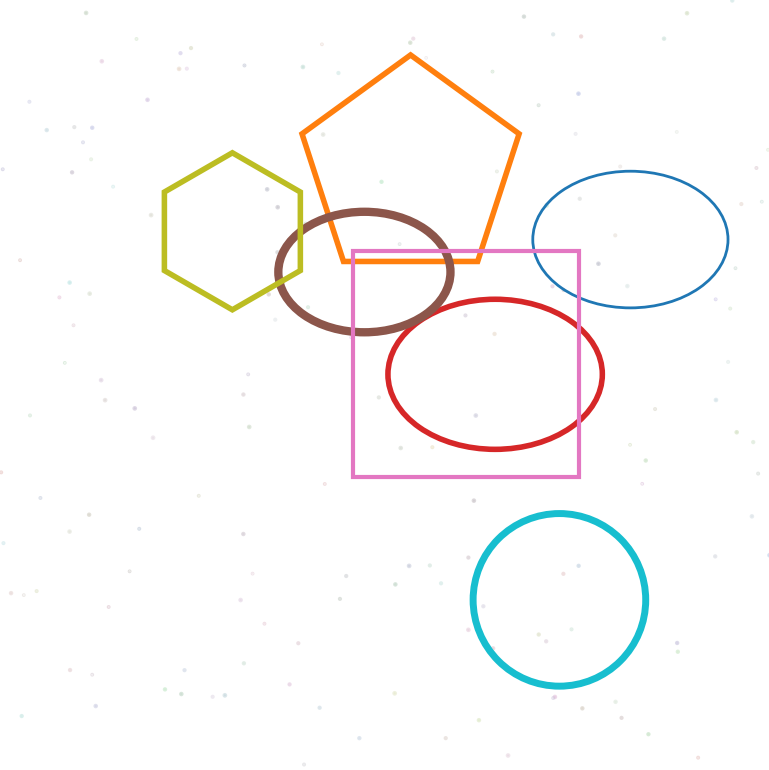[{"shape": "oval", "thickness": 1, "radius": 0.63, "center": [0.819, 0.689]}, {"shape": "pentagon", "thickness": 2, "radius": 0.74, "center": [0.533, 0.78]}, {"shape": "oval", "thickness": 2, "radius": 0.7, "center": [0.643, 0.514]}, {"shape": "oval", "thickness": 3, "radius": 0.56, "center": [0.473, 0.647]}, {"shape": "square", "thickness": 1.5, "radius": 0.73, "center": [0.606, 0.527]}, {"shape": "hexagon", "thickness": 2, "radius": 0.51, "center": [0.302, 0.7]}, {"shape": "circle", "thickness": 2.5, "radius": 0.56, "center": [0.727, 0.221]}]